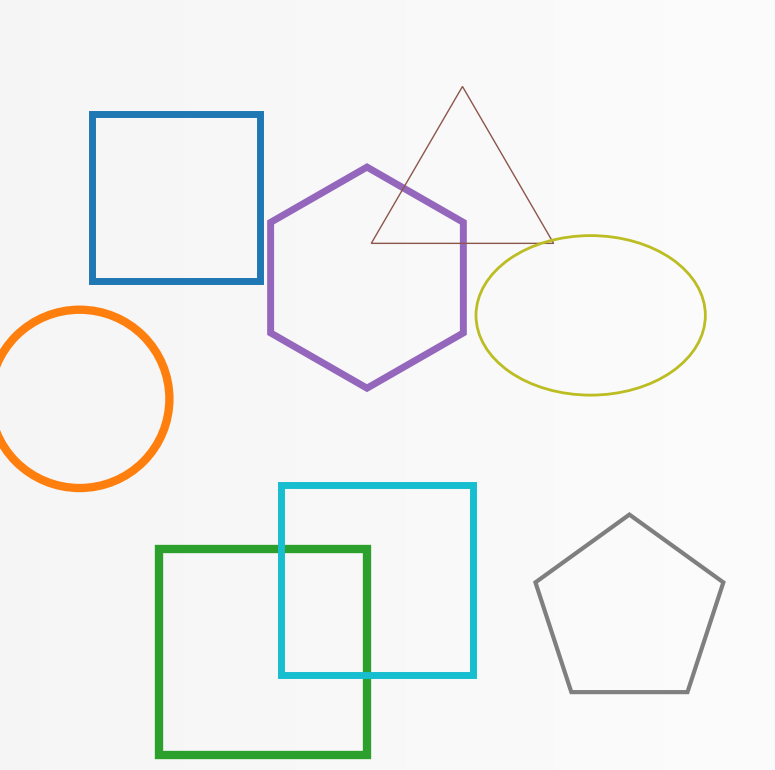[{"shape": "square", "thickness": 2.5, "radius": 0.54, "center": [0.227, 0.744]}, {"shape": "circle", "thickness": 3, "radius": 0.58, "center": [0.103, 0.482]}, {"shape": "square", "thickness": 3, "radius": 0.67, "center": [0.339, 0.153]}, {"shape": "hexagon", "thickness": 2.5, "radius": 0.72, "center": [0.474, 0.639]}, {"shape": "triangle", "thickness": 0.5, "radius": 0.68, "center": [0.597, 0.752]}, {"shape": "pentagon", "thickness": 1.5, "radius": 0.64, "center": [0.812, 0.204]}, {"shape": "oval", "thickness": 1, "radius": 0.74, "center": [0.762, 0.59]}, {"shape": "square", "thickness": 2.5, "radius": 0.62, "center": [0.487, 0.247]}]